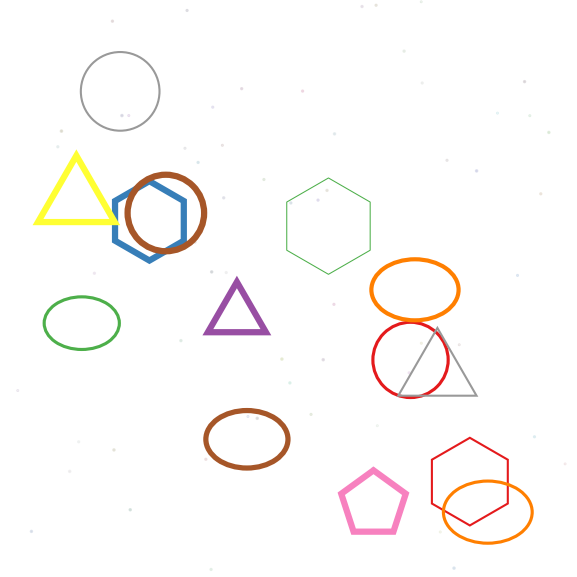[{"shape": "hexagon", "thickness": 1, "radius": 0.38, "center": [0.814, 0.165]}, {"shape": "circle", "thickness": 1.5, "radius": 0.33, "center": [0.711, 0.376]}, {"shape": "hexagon", "thickness": 3, "radius": 0.34, "center": [0.259, 0.617]}, {"shape": "oval", "thickness": 1.5, "radius": 0.33, "center": [0.142, 0.44]}, {"shape": "hexagon", "thickness": 0.5, "radius": 0.42, "center": [0.569, 0.608]}, {"shape": "triangle", "thickness": 3, "radius": 0.29, "center": [0.41, 0.453]}, {"shape": "oval", "thickness": 1.5, "radius": 0.38, "center": [0.845, 0.112]}, {"shape": "oval", "thickness": 2, "radius": 0.38, "center": [0.719, 0.497]}, {"shape": "triangle", "thickness": 3, "radius": 0.38, "center": [0.132, 0.653]}, {"shape": "oval", "thickness": 2.5, "radius": 0.36, "center": [0.428, 0.238]}, {"shape": "circle", "thickness": 3, "radius": 0.33, "center": [0.287, 0.63]}, {"shape": "pentagon", "thickness": 3, "radius": 0.29, "center": [0.647, 0.126]}, {"shape": "circle", "thickness": 1, "radius": 0.34, "center": [0.208, 0.841]}, {"shape": "triangle", "thickness": 1, "radius": 0.39, "center": [0.757, 0.353]}]